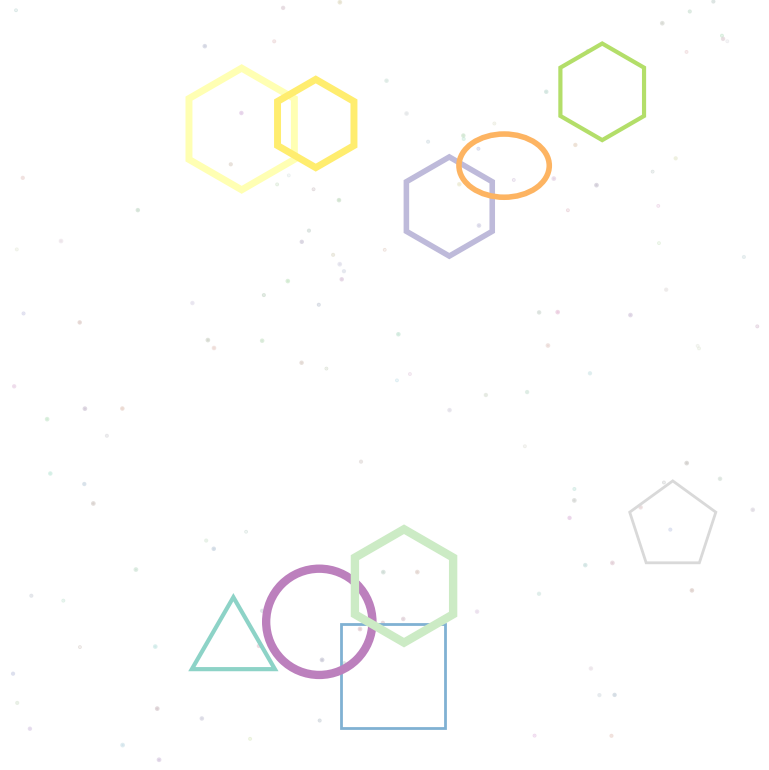[{"shape": "triangle", "thickness": 1.5, "radius": 0.31, "center": [0.303, 0.162]}, {"shape": "hexagon", "thickness": 2.5, "radius": 0.4, "center": [0.314, 0.832]}, {"shape": "hexagon", "thickness": 2, "radius": 0.32, "center": [0.584, 0.732]}, {"shape": "square", "thickness": 1, "radius": 0.34, "center": [0.511, 0.122]}, {"shape": "oval", "thickness": 2, "radius": 0.29, "center": [0.655, 0.785]}, {"shape": "hexagon", "thickness": 1.5, "radius": 0.31, "center": [0.782, 0.881]}, {"shape": "pentagon", "thickness": 1, "radius": 0.29, "center": [0.874, 0.317]}, {"shape": "circle", "thickness": 3, "radius": 0.34, "center": [0.415, 0.192]}, {"shape": "hexagon", "thickness": 3, "radius": 0.37, "center": [0.525, 0.239]}, {"shape": "hexagon", "thickness": 2.5, "radius": 0.29, "center": [0.41, 0.84]}]